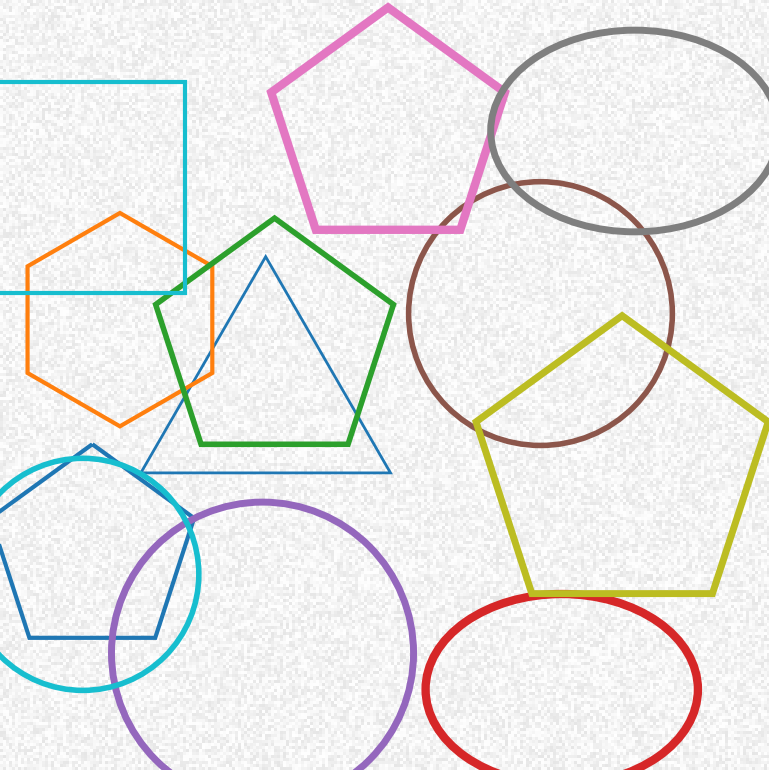[{"shape": "pentagon", "thickness": 1.5, "radius": 0.69, "center": [0.12, 0.284]}, {"shape": "triangle", "thickness": 1, "radius": 0.94, "center": [0.345, 0.479]}, {"shape": "hexagon", "thickness": 1.5, "radius": 0.69, "center": [0.156, 0.585]}, {"shape": "pentagon", "thickness": 2, "radius": 0.81, "center": [0.357, 0.554]}, {"shape": "oval", "thickness": 3, "radius": 0.88, "center": [0.73, 0.105]}, {"shape": "circle", "thickness": 2.5, "radius": 0.98, "center": [0.341, 0.152]}, {"shape": "circle", "thickness": 2, "radius": 0.86, "center": [0.702, 0.593]}, {"shape": "pentagon", "thickness": 3, "radius": 0.8, "center": [0.504, 0.831]}, {"shape": "oval", "thickness": 2.5, "radius": 0.94, "center": [0.824, 0.83]}, {"shape": "pentagon", "thickness": 2.5, "radius": 1.0, "center": [0.808, 0.39]}, {"shape": "circle", "thickness": 2, "radius": 0.75, "center": [0.108, 0.254]}, {"shape": "square", "thickness": 1.5, "radius": 0.68, "center": [0.104, 0.756]}]